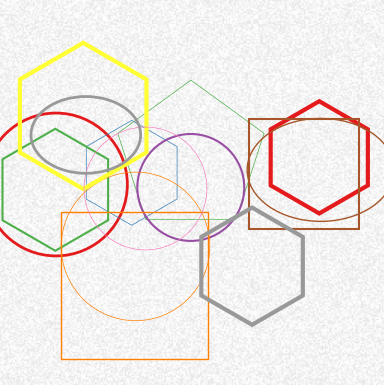[{"shape": "hexagon", "thickness": 3, "radius": 0.73, "center": [0.829, 0.591]}, {"shape": "circle", "thickness": 2, "radius": 0.93, "center": [0.145, 0.521]}, {"shape": "hexagon", "thickness": 0.5, "radius": 0.68, "center": [0.342, 0.551]}, {"shape": "pentagon", "thickness": 0.5, "radius": 1.0, "center": [0.496, 0.592]}, {"shape": "hexagon", "thickness": 1.5, "radius": 0.79, "center": [0.144, 0.507]}, {"shape": "circle", "thickness": 1.5, "radius": 0.69, "center": [0.496, 0.513]}, {"shape": "circle", "thickness": 0.5, "radius": 0.96, "center": [0.352, 0.36]}, {"shape": "square", "thickness": 1, "radius": 0.96, "center": [0.349, 0.259]}, {"shape": "hexagon", "thickness": 3, "radius": 0.95, "center": [0.216, 0.699]}, {"shape": "oval", "thickness": 1, "radius": 0.95, "center": [0.833, 0.559]}, {"shape": "square", "thickness": 1.5, "radius": 0.71, "center": [0.79, 0.548]}, {"shape": "circle", "thickness": 0.5, "radius": 0.8, "center": [0.378, 0.51]}, {"shape": "oval", "thickness": 2, "radius": 0.71, "center": [0.223, 0.65]}, {"shape": "hexagon", "thickness": 3, "radius": 0.76, "center": [0.655, 0.309]}]